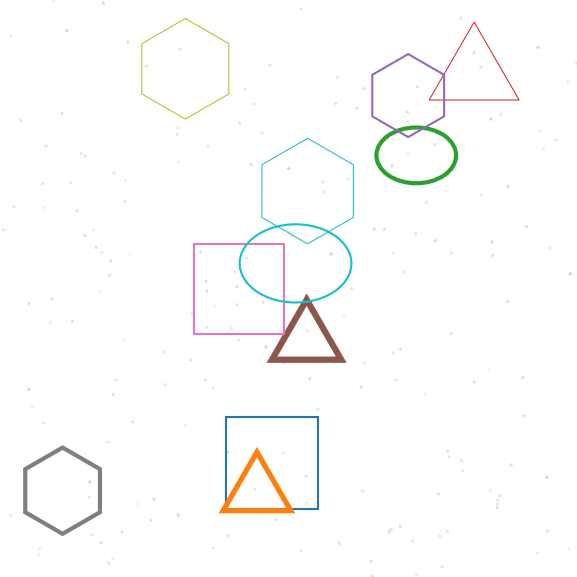[{"shape": "square", "thickness": 1, "radius": 0.4, "center": [0.471, 0.198]}, {"shape": "triangle", "thickness": 2.5, "radius": 0.34, "center": [0.445, 0.149]}, {"shape": "oval", "thickness": 2, "radius": 0.34, "center": [0.721, 0.73]}, {"shape": "triangle", "thickness": 0.5, "radius": 0.45, "center": [0.821, 0.871]}, {"shape": "hexagon", "thickness": 1, "radius": 0.36, "center": [0.707, 0.834]}, {"shape": "triangle", "thickness": 3, "radius": 0.35, "center": [0.531, 0.411]}, {"shape": "square", "thickness": 1, "radius": 0.39, "center": [0.414, 0.499]}, {"shape": "hexagon", "thickness": 2, "radius": 0.37, "center": [0.108, 0.149]}, {"shape": "hexagon", "thickness": 0.5, "radius": 0.44, "center": [0.321, 0.88]}, {"shape": "hexagon", "thickness": 0.5, "radius": 0.46, "center": [0.533, 0.668]}, {"shape": "oval", "thickness": 1, "radius": 0.48, "center": [0.512, 0.543]}]